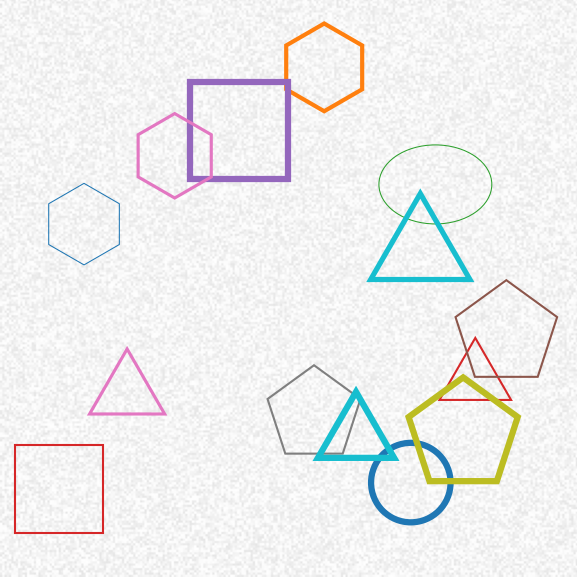[{"shape": "hexagon", "thickness": 0.5, "radius": 0.35, "center": [0.145, 0.611]}, {"shape": "circle", "thickness": 3, "radius": 0.34, "center": [0.711, 0.163]}, {"shape": "hexagon", "thickness": 2, "radius": 0.38, "center": [0.561, 0.882]}, {"shape": "oval", "thickness": 0.5, "radius": 0.49, "center": [0.754, 0.68]}, {"shape": "triangle", "thickness": 1, "radius": 0.36, "center": [0.823, 0.342]}, {"shape": "square", "thickness": 1, "radius": 0.38, "center": [0.102, 0.152]}, {"shape": "square", "thickness": 3, "radius": 0.42, "center": [0.414, 0.774]}, {"shape": "pentagon", "thickness": 1, "radius": 0.46, "center": [0.877, 0.421]}, {"shape": "triangle", "thickness": 1.5, "radius": 0.38, "center": [0.22, 0.32]}, {"shape": "hexagon", "thickness": 1.5, "radius": 0.37, "center": [0.303, 0.729]}, {"shape": "pentagon", "thickness": 1, "radius": 0.42, "center": [0.544, 0.282]}, {"shape": "pentagon", "thickness": 3, "radius": 0.5, "center": [0.802, 0.246]}, {"shape": "triangle", "thickness": 3, "radius": 0.38, "center": [0.617, 0.244]}, {"shape": "triangle", "thickness": 2.5, "radius": 0.5, "center": [0.728, 0.565]}]